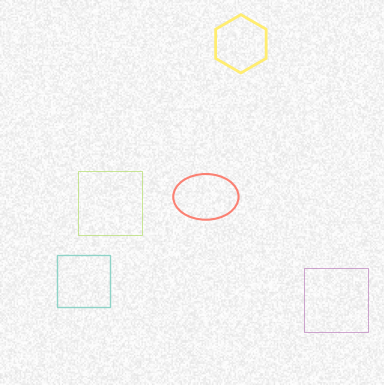[{"shape": "square", "thickness": 1, "radius": 0.34, "center": [0.216, 0.271]}, {"shape": "oval", "thickness": 1.5, "radius": 0.42, "center": [0.535, 0.489]}, {"shape": "square", "thickness": 0.5, "radius": 0.42, "center": [0.285, 0.472]}, {"shape": "square", "thickness": 0.5, "radius": 0.42, "center": [0.873, 0.22]}, {"shape": "hexagon", "thickness": 2, "radius": 0.38, "center": [0.626, 0.886]}]